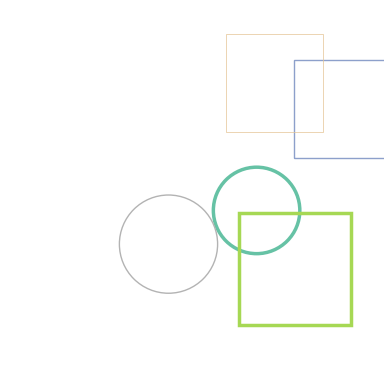[{"shape": "circle", "thickness": 2.5, "radius": 0.56, "center": [0.666, 0.453]}, {"shape": "square", "thickness": 1, "radius": 0.64, "center": [0.89, 0.717]}, {"shape": "square", "thickness": 2.5, "radius": 0.72, "center": [0.766, 0.301]}, {"shape": "square", "thickness": 0.5, "radius": 0.63, "center": [0.712, 0.784]}, {"shape": "circle", "thickness": 1, "radius": 0.64, "center": [0.438, 0.366]}]